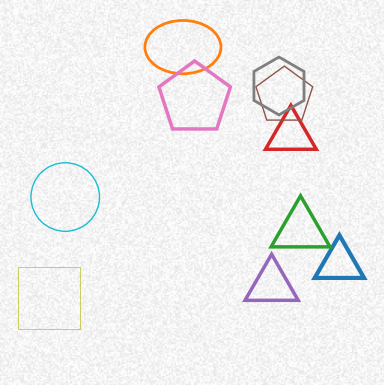[{"shape": "triangle", "thickness": 3, "radius": 0.37, "center": [0.882, 0.315]}, {"shape": "oval", "thickness": 2, "radius": 0.49, "center": [0.475, 0.878]}, {"shape": "triangle", "thickness": 2.5, "radius": 0.44, "center": [0.781, 0.403]}, {"shape": "triangle", "thickness": 2.5, "radius": 0.38, "center": [0.756, 0.65]}, {"shape": "triangle", "thickness": 2.5, "radius": 0.4, "center": [0.706, 0.26]}, {"shape": "pentagon", "thickness": 1, "radius": 0.39, "center": [0.738, 0.751]}, {"shape": "pentagon", "thickness": 2.5, "radius": 0.49, "center": [0.506, 0.744]}, {"shape": "hexagon", "thickness": 2, "radius": 0.38, "center": [0.725, 0.777]}, {"shape": "square", "thickness": 0.5, "radius": 0.4, "center": [0.126, 0.225]}, {"shape": "circle", "thickness": 1, "radius": 0.45, "center": [0.169, 0.488]}]